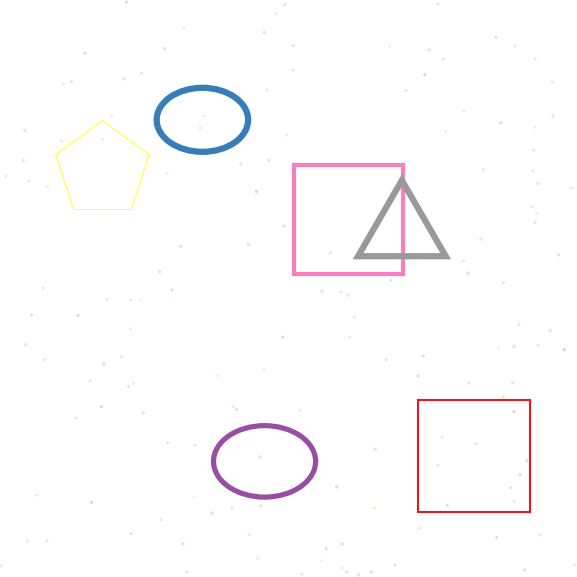[{"shape": "square", "thickness": 1, "radius": 0.48, "center": [0.822, 0.21]}, {"shape": "oval", "thickness": 3, "radius": 0.4, "center": [0.35, 0.792]}, {"shape": "oval", "thickness": 2.5, "radius": 0.44, "center": [0.458, 0.2]}, {"shape": "pentagon", "thickness": 0.5, "radius": 0.43, "center": [0.177, 0.705]}, {"shape": "square", "thickness": 2, "radius": 0.47, "center": [0.603, 0.62]}, {"shape": "triangle", "thickness": 3, "radius": 0.44, "center": [0.696, 0.599]}]